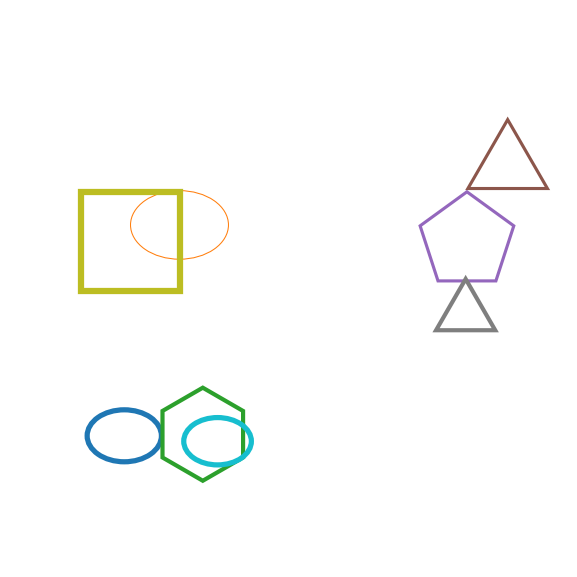[{"shape": "oval", "thickness": 2.5, "radius": 0.32, "center": [0.215, 0.245]}, {"shape": "oval", "thickness": 0.5, "radius": 0.42, "center": [0.311, 0.61]}, {"shape": "hexagon", "thickness": 2, "radius": 0.4, "center": [0.351, 0.247]}, {"shape": "pentagon", "thickness": 1.5, "radius": 0.43, "center": [0.809, 0.582]}, {"shape": "triangle", "thickness": 1.5, "radius": 0.4, "center": [0.879, 0.712]}, {"shape": "triangle", "thickness": 2, "radius": 0.3, "center": [0.806, 0.457]}, {"shape": "square", "thickness": 3, "radius": 0.43, "center": [0.226, 0.581]}, {"shape": "oval", "thickness": 2.5, "radius": 0.29, "center": [0.377, 0.235]}]